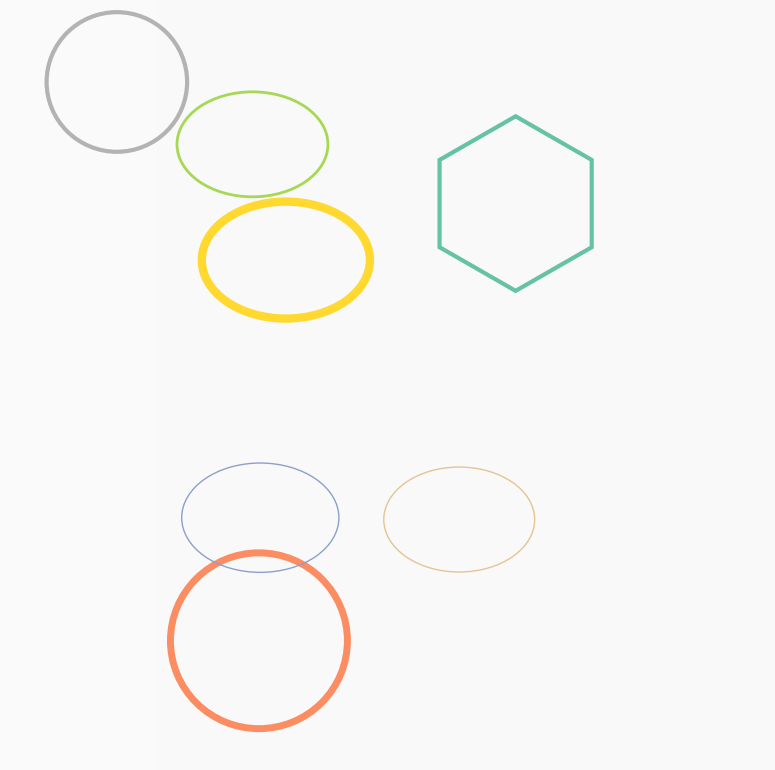[{"shape": "hexagon", "thickness": 1.5, "radius": 0.57, "center": [0.665, 0.736]}, {"shape": "circle", "thickness": 2.5, "radius": 0.57, "center": [0.334, 0.168]}, {"shape": "oval", "thickness": 0.5, "radius": 0.51, "center": [0.336, 0.328]}, {"shape": "oval", "thickness": 1, "radius": 0.49, "center": [0.326, 0.813]}, {"shape": "oval", "thickness": 3, "radius": 0.54, "center": [0.369, 0.662]}, {"shape": "oval", "thickness": 0.5, "radius": 0.49, "center": [0.593, 0.325]}, {"shape": "circle", "thickness": 1.5, "radius": 0.45, "center": [0.151, 0.894]}]